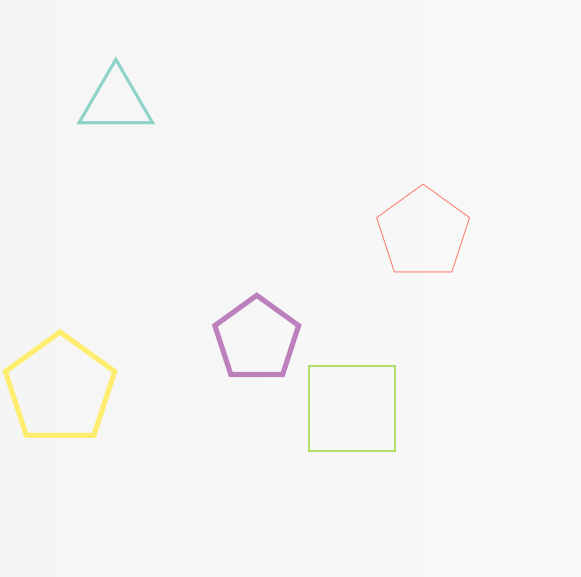[{"shape": "triangle", "thickness": 1.5, "radius": 0.37, "center": [0.199, 0.823]}, {"shape": "pentagon", "thickness": 0.5, "radius": 0.42, "center": [0.728, 0.596]}, {"shape": "square", "thickness": 1, "radius": 0.37, "center": [0.605, 0.292]}, {"shape": "pentagon", "thickness": 2.5, "radius": 0.38, "center": [0.442, 0.412]}, {"shape": "pentagon", "thickness": 2.5, "radius": 0.49, "center": [0.103, 0.325]}]